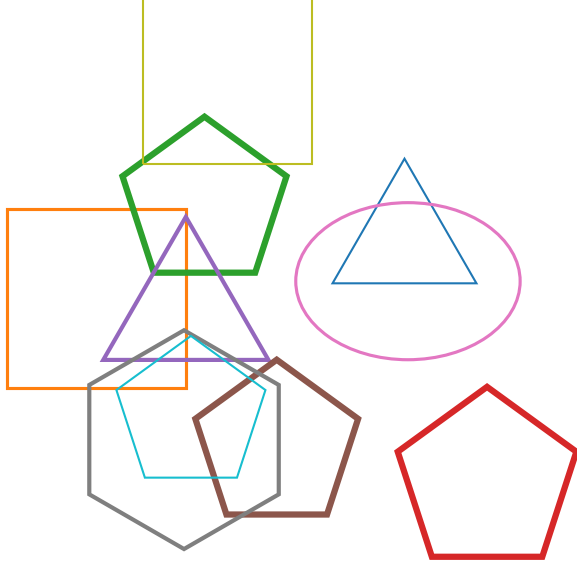[{"shape": "triangle", "thickness": 1, "radius": 0.72, "center": [0.7, 0.58]}, {"shape": "square", "thickness": 1.5, "radius": 0.78, "center": [0.167, 0.482]}, {"shape": "pentagon", "thickness": 3, "radius": 0.75, "center": [0.354, 0.648]}, {"shape": "pentagon", "thickness": 3, "radius": 0.81, "center": [0.843, 0.167]}, {"shape": "triangle", "thickness": 2, "radius": 0.83, "center": [0.322, 0.458]}, {"shape": "pentagon", "thickness": 3, "radius": 0.74, "center": [0.479, 0.228]}, {"shape": "oval", "thickness": 1.5, "radius": 0.97, "center": [0.706, 0.512]}, {"shape": "hexagon", "thickness": 2, "radius": 0.95, "center": [0.319, 0.238]}, {"shape": "square", "thickness": 1, "radius": 0.73, "center": [0.394, 0.862]}, {"shape": "pentagon", "thickness": 1, "radius": 0.68, "center": [0.331, 0.282]}]